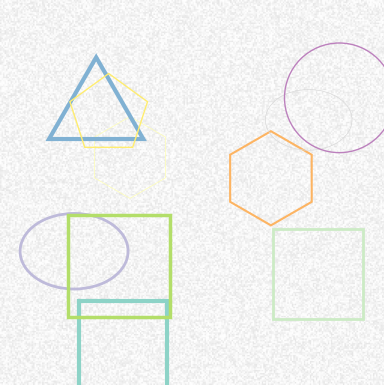[{"shape": "square", "thickness": 3, "radius": 0.58, "center": [0.319, 0.103]}, {"shape": "hexagon", "thickness": 0.5, "radius": 0.53, "center": [0.338, 0.591]}, {"shape": "oval", "thickness": 2, "radius": 0.7, "center": [0.192, 0.347]}, {"shape": "triangle", "thickness": 3, "radius": 0.71, "center": [0.25, 0.71]}, {"shape": "hexagon", "thickness": 1.5, "radius": 0.61, "center": [0.704, 0.537]}, {"shape": "square", "thickness": 2.5, "radius": 0.66, "center": [0.309, 0.308]}, {"shape": "oval", "thickness": 0.5, "radius": 0.56, "center": [0.802, 0.689]}, {"shape": "circle", "thickness": 1, "radius": 0.71, "center": [0.881, 0.746]}, {"shape": "square", "thickness": 2, "radius": 0.58, "center": [0.826, 0.288]}, {"shape": "pentagon", "thickness": 1, "radius": 0.53, "center": [0.282, 0.703]}]